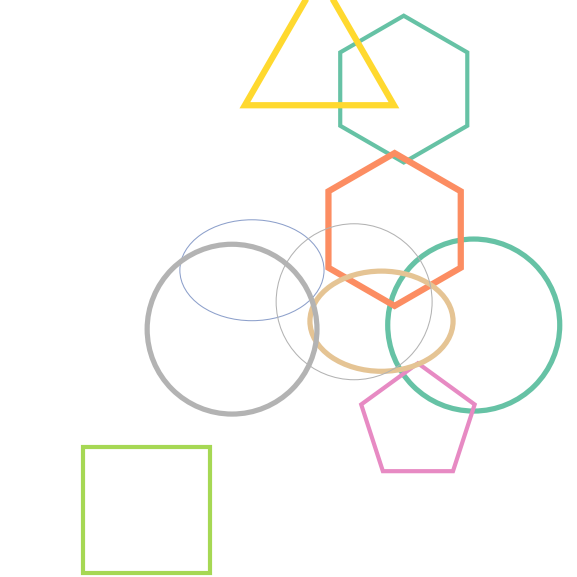[{"shape": "hexagon", "thickness": 2, "radius": 0.64, "center": [0.699, 0.845]}, {"shape": "circle", "thickness": 2.5, "radius": 0.74, "center": [0.82, 0.436]}, {"shape": "hexagon", "thickness": 3, "radius": 0.66, "center": [0.683, 0.602]}, {"shape": "oval", "thickness": 0.5, "radius": 0.62, "center": [0.436, 0.531]}, {"shape": "pentagon", "thickness": 2, "radius": 0.52, "center": [0.724, 0.267]}, {"shape": "square", "thickness": 2, "radius": 0.55, "center": [0.254, 0.116]}, {"shape": "triangle", "thickness": 3, "radius": 0.74, "center": [0.553, 0.891]}, {"shape": "oval", "thickness": 2.5, "radius": 0.62, "center": [0.661, 0.443]}, {"shape": "circle", "thickness": 2.5, "radius": 0.74, "center": [0.402, 0.429]}, {"shape": "circle", "thickness": 0.5, "radius": 0.68, "center": [0.613, 0.477]}]